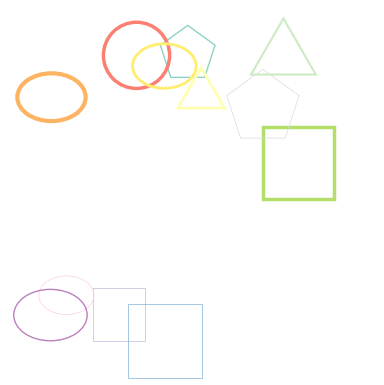[{"shape": "pentagon", "thickness": 1, "radius": 0.37, "center": [0.488, 0.859]}, {"shape": "triangle", "thickness": 2, "radius": 0.35, "center": [0.522, 0.754]}, {"shape": "square", "thickness": 0.5, "radius": 0.34, "center": [0.309, 0.182]}, {"shape": "circle", "thickness": 2.5, "radius": 0.43, "center": [0.355, 0.856]}, {"shape": "square", "thickness": 0.5, "radius": 0.48, "center": [0.429, 0.114]}, {"shape": "oval", "thickness": 3, "radius": 0.44, "center": [0.134, 0.748]}, {"shape": "square", "thickness": 2.5, "radius": 0.47, "center": [0.775, 0.576]}, {"shape": "oval", "thickness": 0.5, "radius": 0.36, "center": [0.172, 0.233]}, {"shape": "pentagon", "thickness": 0.5, "radius": 0.49, "center": [0.683, 0.721]}, {"shape": "oval", "thickness": 1, "radius": 0.48, "center": [0.131, 0.182]}, {"shape": "triangle", "thickness": 1.5, "radius": 0.49, "center": [0.736, 0.855]}, {"shape": "oval", "thickness": 2, "radius": 0.41, "center": [0.427, 0.828]}]